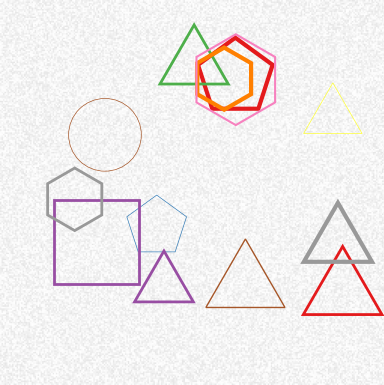[{"shape": "triangle", "thickness": 2, "radius": 0.59, "center": [0.89, 0.242]}, {"shape": "pentagon", "thickness": 3, "radius": 0.51, "center": [0.611, 0.8]}, {"shape": "pentagon", "thickness": 0.5, "radius": 0.41, "center": [0.407, 0.412]}, {"shape": "triangle", "thickness": 2, "radius": 0.51, "center": [0.504, 0.833]}, {"shape": "triangle", "thickness": 2, "radius": 0.44, "center": [0.426, 0.26]}, {"shape": "square", "thickness": 2, "radius": 0.55, "center": [0.251, 0.371]}, {"shape": "hexagon", "thickness": 3, "radius": 0.4, "center": [0.582, 0.796]}, {"shape": "triangle", "thickness": 0.5, "radius": 0.44, "center": [0.864, 0.697]}, {"shape": "triangle", "thickness": 1, "radius": 0.59, "center": [0.637, 0.261]}, {"shape": "circle", "thickness": 0.5, "radius": 0.47, "center": [0.273, 0.65]}, {"shape": "hexagon", "thickness": 1.5, "radius": 0.59, "center": [0.612, 0.793]}, {"shape": "hexagon", "thickness": 2, "radius": 0.41, "center": [0.194, 0.482]}, {"shape": "triangle", "thickness": 3, "radius": 0.51, "center": [0.878, 0.371]}]